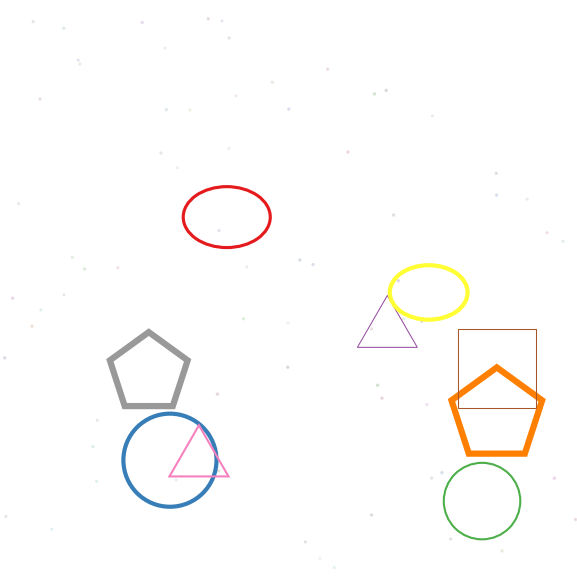[{"shape": "oval", "thickness": 1.5, "radius": 0.38, "center": [0.393, 0.623]}, {"shape": "circle", "thickness": 2, "radius": 0.4, "center": [0.294, 0.202]}, {"shape": "circle", "thickness": 1, "radius": 0.33, "center": [0.835, 0.131]}, {"shape": "triangle", "thickness": 0.5, "radius": 0.3, "center": [0.671, 0.428]}, {"shape": "pentagon", "thickness": 3, "radius": 0.41, "center": [0.86, 0.28]}, {"shape": "oval", "thickness": 2, "radius": 0.34, "center": [0.742, 0.493]}, {"shape": "square", "thickness": 0.5, "radius": 0.34, "center": [0.86, 0.361]}, {"shape": "triangle", "thickness": 1, "radius": 0.3, "center": [0.345, 0.204]}, {"shape": "pentagon", "thickness": 3, "radius": 0.35, "center": [0.258, 0.353]}]